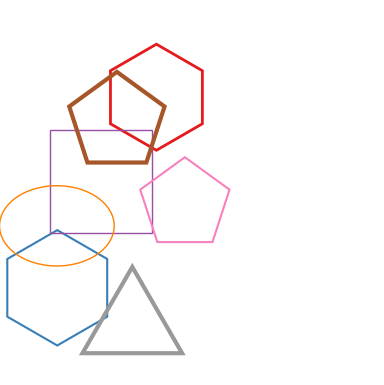[{"shape": "hexagon", "thickness": 2, "radius": 0.69, "center": [0.406, 0.747]}, {"shape": "hexagon", "thickness": 1.5, "radius": 0.75, "center": [0.149, 0.252]}, {"shape": "square", "thickness": 1, "radius": 0.67, "center": [0.263, 0.529]}, {"shape": "oval", "thickness": 1, "radius": 0.74, "center": [0.148, 0.413]}, {"shape": "pentagon", "thickness": 3, "radius": 0.65, "center": [0.304, 0.683]}, {"shape": "pentagon", "thickness": 1.5, "radius": 0.61, "center": [0.48, 0.47]}, {"shape": "triangle", "thickness": 3, "radius": 0.75, "center": [0.344, 0.157]}]